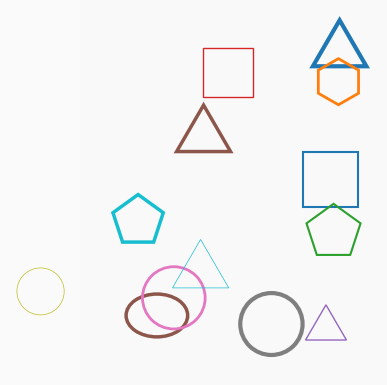[{"shape": "triangle", "thickness": 3, "radius": 0.4, "center": [0.876, 0.868]}, {"shape": "square", "thickness": 1.5, "radius": 0.35, "center": [0.853, 0.534]}, {"shape": "hexagon", "thickness": 2, "radius": 0.3, "center": [0.873, 0.788]}, {"shape": "pentagon", "thickness": 1.5, "radius": 0.37, "center": [0.861, 0.397]}, {"shape": "square", "thickness": 1, "radius": 0.32, "center": [0.588, 0.812]}, {"shape": "triangle", "thickness": 1, "radius": 0.3, "center": [0.841, 0.147]}, {"shape": "oval", "thickness": 2.5, "radius": 0.4, "center": [0.405, 0.181]}, {"shape": "triangle", "thickness": 2.5, "radius": 0.4, "center": [0.525, 0.647]}, {"shape": "circle", "thickness": 2, "radius": 0.4, "center": [0.449, 0.226]}, {"shape": "circle", "thickness": 3, "radius": 0.4, "center": [0.7, 0.158]}, {"shape": "circle", "thickness": 0.5, "radius": 0.3, "center": [0.105, 0.243]}, {"shape": "pentagon", "thickness": 2.5, "radius": 0.34, "center": [0.356, 0.426]}, {"shape": "triangle", "thickness": 0.5, "radius": 0.42, "center": [0.518, 0.294]}]